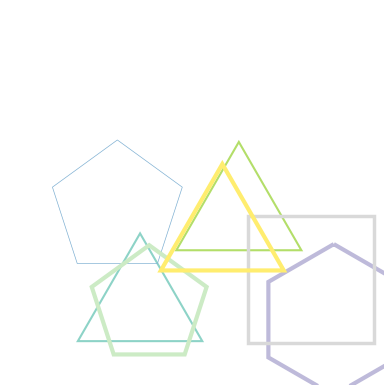[{"shape": "triangle", "thickness": 1.5, "radius": 0.93, "center": [0.364, 0.207]}, {"shape": "hexagon", "thickness": 3, "radius": 0.98, "center": [0.867, 0.17]}, {"shape": "pentagon", "thickness": 0.5, "radius": 0.89, "center": [0.305, 0.459]}, {"shape": "triangle", "thickness": 1.5, "radius": 0.94, "center": [0.62, 0.444]}, {"shape": "square", "thickness": 2.5, "radius": 0.82, "center": [0.808, 0.274]}, {"shape": "pentagon", "thickness": 3, "radius": 0.78, "center": [0.387, 0.206]}, {"shape": "triangle", "thickness": 3, "radius": 0.92, "center": [0.578, 0.39]}]